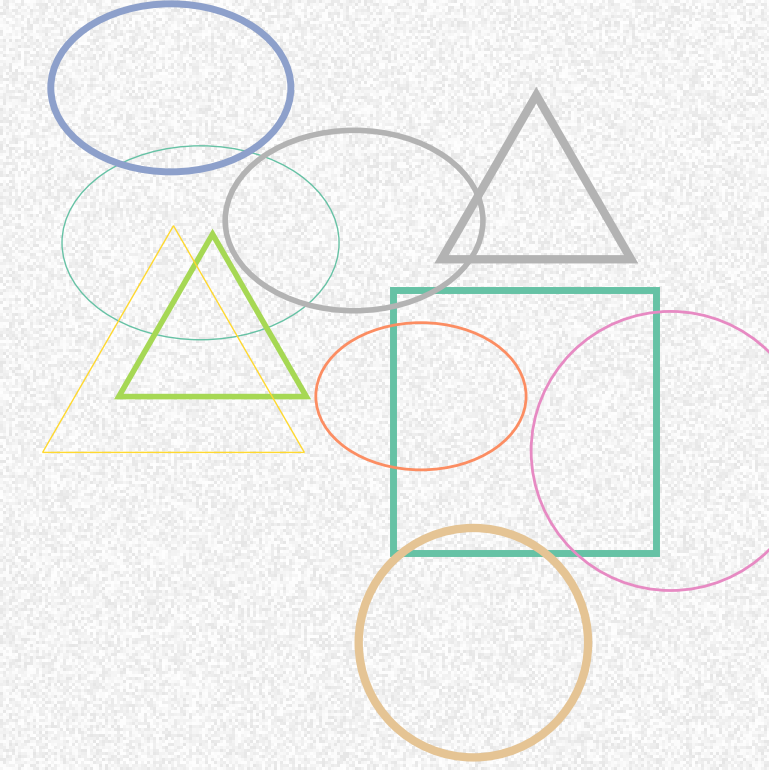[{"shape": "oval", "thickness": 0.5, "radius": 0.9, "center": [0.26, 0.685]}, {"shape": "square", "thickness": 2.5, "radius": 0.85, "center": [0.681, 0.453]}, {"shape": "oval", "thickness": 1, "radius": 0.68, "center": [0.547, 0.485]}, {"shape": "oval", "thickness": 2.5, "radius": 0.78, "center": [0.222, 0.886]}, {"shape": "circle", "thickness": 1, "radius": 0.91, "center": [0.871, 0.414]}, {"shape": "triangle", "thickness": 2, "radius": 0.7, "center": [0.276, 0.555]}, {"shape": "triangle", "thickness": 0.5, "radius": 0.98, "center": [0.225, 0.511]}, {"shape": "circle", "thickness": 3, "radius": 0.74, "center": [0.615, 0.165]}, {"shape": "oval", "thickness": 2, "radius": 0.84, "center": [0.46, 0.714]}, {"shape": "triangle", "thickness": 3, "radius": 0.71, "center": [0.696, 0.734]}]